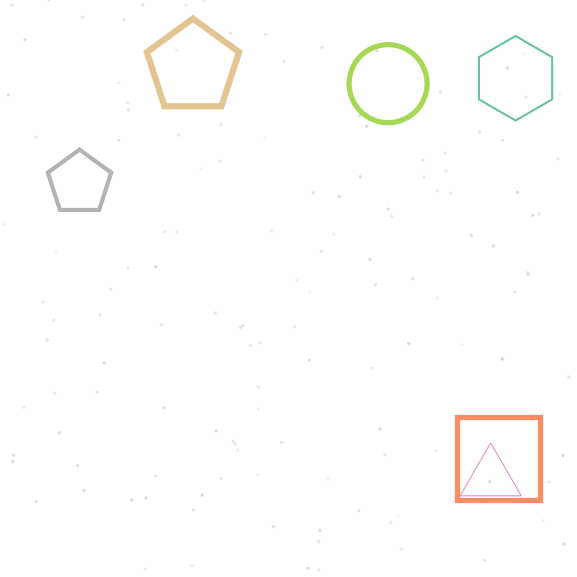[{"shape": "hexagon", "thickness": 1, "radius": 0.37, "center": [0.893, 0.864]}, {"shape": "square", "thickness": 2.5, "radius": 0.36, "center": [0.863, 0.205]}, {"shape": "triangle", "thickness": 0.5, "radius": 0.31, "center": [0.85, 0.171]}, {"shape": "circle", "thickness": 2.5, "radius": 0.34, "center": [0.672, 0.854]}, {"shape": "pentagon", "thickness": 3, "radius": 0.42, "center": [0.334, 0.883]}, {"shape": "pentagon", "thickness": 2, "radius": 0.29, "center": [0.138, 0.682]}]